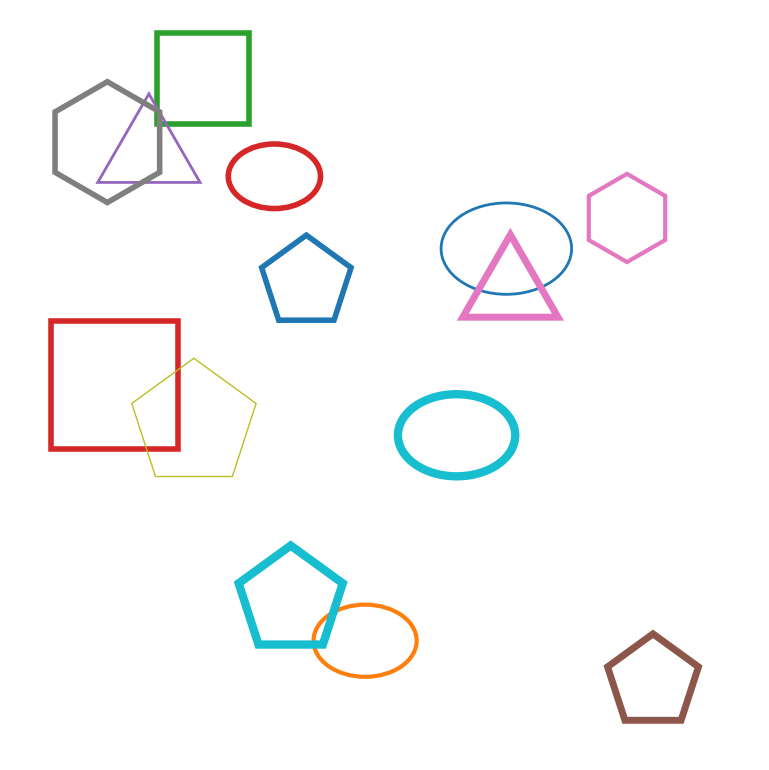[{"shape": "oval", "thickness": 1, "radius": 0.42, "center": [0.658, 0.677]}, {"shape": "pentagon", "thickness": 2, "radius": 0.31, "center": [0.398, 0.634]}, {"shape": "oval", "thickness": 1.5, "radius": 0.33, "center": [0.474, 0.168]}, {"shape": "square", "thickness": 2, "radius": 0.3, "center": [0.264, 0.898]}, {"shape": "square", "thickness": 2, "radius": 0.41, "center": [0.149, 0.5]}, {"shape": "oval", "thickness": 2, "radius": 0.3, "center": [0.356, 0.771]}, {"shape": "triangle", "thickness": 1, "radius": 0.38, "center": [0.193, 0.801]}, {"shape": "pentagon", "thickness": 2.5, "radius": 0.31, "center": [0.848, 0.115]}, {"shape": "triangle", "thickness": 2.5, "radius": 0.36, "center": [0.663, 0.624]}, {"shape": "hexagon", "thickness": 1.5, "radius": 0.29, "center": [0.814, 0.717]}, {"shape": "hexagon", "thickness": 2, "radius": 0.39, "center": [0.139, 0.815]}, {"shape": "pentagon", "thickness": 0.5, "radius": 0.42, "center": [0.252, 0.45]}, {"shape": "pentagon", "thickness": 3, "radius": 0.36, "center": [0.378, 0.22]}, {"shape": "oval", "thickness": 3, "radius": 0.38, "center": [0.593, 0.435]}]